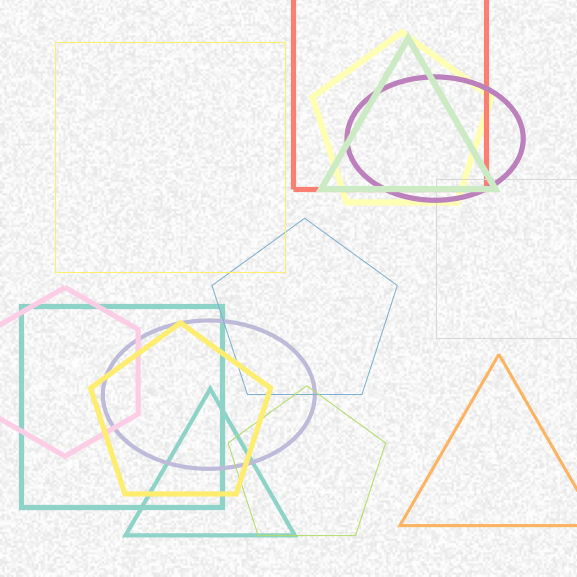[{"shape": "square", "thickness": 2.5, "radius": 0.87, "center": [0.21, 0.295]}, {"shape": "triangle", "thickness": 2, "radius": 0.85, "center": [0.364, 0.157]}, {"shape": "pentagon", "thickness": 3, "radius": 0.81, "center": [0.696, 0.78]}, {"shape": "oval", "thickness": 2, "radius": 0.92, "center": [0.362, 0.316]}, {"shape": "square", "thickness": 2.5, "radius": 0.84, "center": [0.674, 0.839]}, {"shape": "pentagon", "thickness": 0.5, "radius": 0.84, "center": [0.528, 0.453]}, {"shape": "triangle", "thickness": 1.5, "radius": 0.99, "center": [0.864, 0.188]}, {"shape": "pentagon", "thickness": 0.5, "radius": 0.72, "center": [0.531, 0.188]}, {"shape": "hexagon", "thickness": 2.5, "radius": 0.73, "center": [0.113, 0.355]}, {"shape": "square", "thickness": 0.5, "radius": 0.69, "center": [0.893, 0.552]}, {"shape": "oval", "thickness": 2.5, "radius": 0.76, "center": [0.753, 0.759]}, {"shape": "triangle", "thickness": 3, "radius": 0.87, "center": [0.707, 0.759]}, {"shape": "pentagon", "thickness": 2.5, "radius": 0.82, "center": [0.313, 0.276]}, {"shape": "square", "thickness": 0.5, "radius": 1.0, "center": [0.294, 0.727]}]